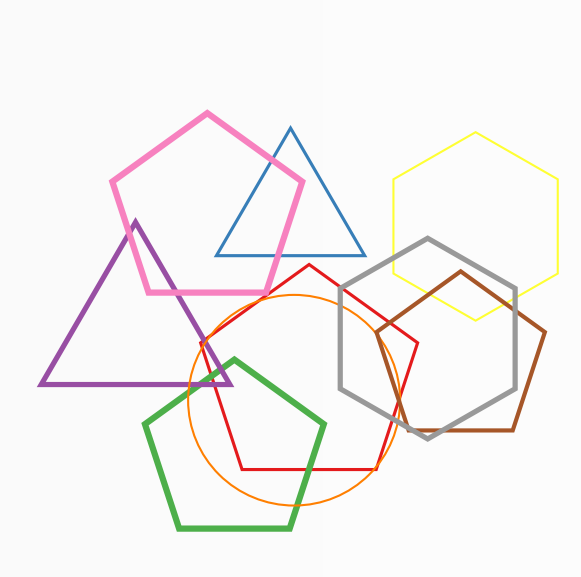[{"shape": "pentagon", "thickness": 1.5, "radius": 0.98, "center": [0.532, 0.345]}, {"shape": "triangle", "thickness": 1.5, "radius": 0.74, "center": [0.5, 0.63]}, {"shape": "pentagon", "thickness": 3, "radius": 0.81, "center": [0.403, 0.215]}, {"shape": "triangle", "thickness": 2.5, "radius": 0.94, "center": [0.233, 0.427]}, {"shape": "circle", "thickness": 1, "radius": 0.91, "center": [0.506, 0.306]}, {"shape": "hexagon", "thickness": 1, "radius": 0.82, "center": [0.818, 0.607]}, {"shape": "pentagon", "thickness": 2, "radius": 0.76, "center": [0.793, 0.377]}, {"shape": "pentagon", "thickness": 3, "radius": 0.86, "center": [0.357, 0.631]}, {"shape": "hexagon", "thickness": 2.5, "radius": 0.87, "center": [0.736, 0.413]}]